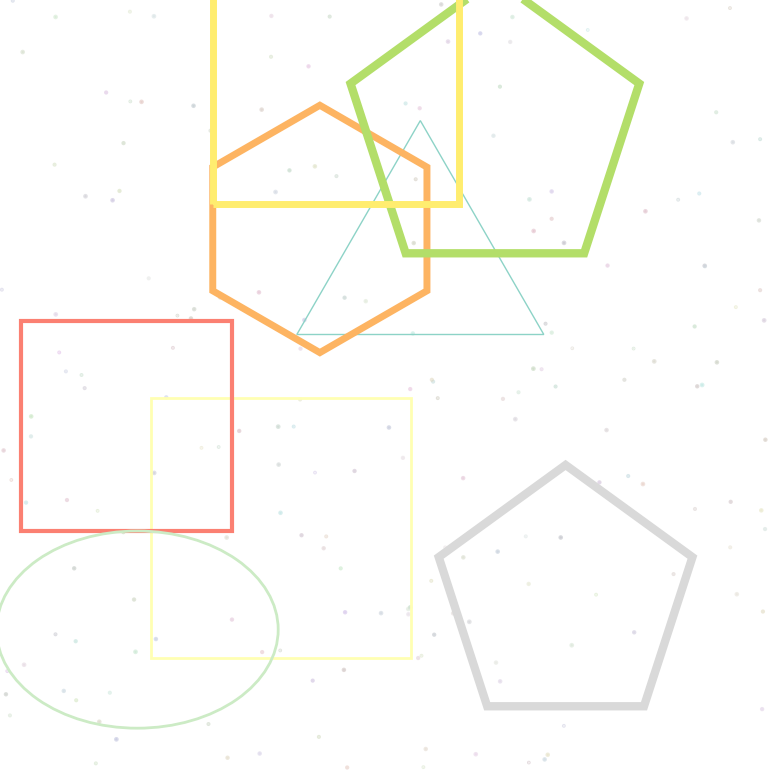[{"shape": "triangle", "thickness": 0.5, "radius": 0.93, "center": [0.546, 0.658]}, {"shape": "square", "thickness": 1, "radius": 0.84, "center": [0.365, 0.314]}, {"shape": "square", "thickness": 1.5, "radius": 0.68, "center": [0.165, 0.447]}, {"shape": "hexagon", "thickness": 2.5, "radius": 0.8, "center": [0.415, 0.703]}, {"shape": "pentagon", "thickness": 3, "radius": 0.99, "center": [0.643, 0.831]}, {"shape": "pentagon", "thickness": 3, "radius": 0.87, "center": [0.735, 0.223]}, {"shape": "oval", "thickness": 1, "radius": 0.91, "center": [0.178, 0.182]}, {"shape": "square", "thickness": 2.5, "radius": 0.8, "center": [0.436, 0.895]}]